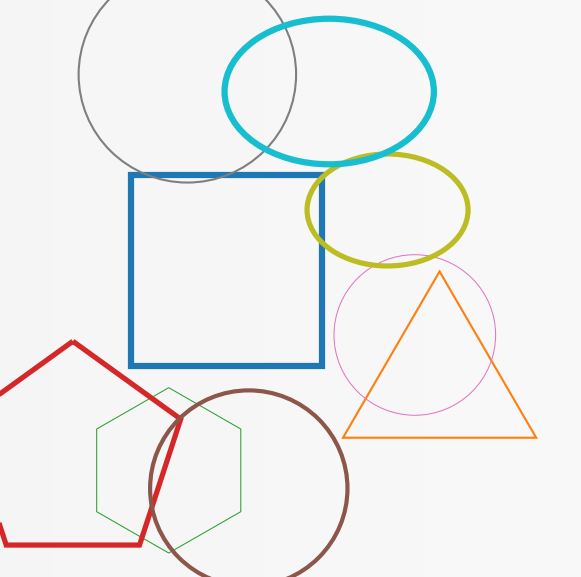[{"shape": "square", "thickness": 3, "radius": 0.83, "center": [0.39, 0.53]}, {"shape": "triangle", "thickness": 1, "radius": 0.96, "center": [0.756, 0.337]}, {"shape": "hexagon", "thickness": 0.5, "radius": 0.72, "center": [0.29, 0.185]}, {"shape": "pentagon", "thickness": 2.5, "radius": 0.98, "center": [0.125, 0.213]}, {"shape": "circle", "thickness": 2, "radius": 0.85, "center": [0.428, 0.153]}, {"shape": "circle", "thickness": 0.5, "radius": 0.7, "center": [0.714, 0.419]}, {"shape": "circle", "thickness": 1, "radius": 0.94, "center": [0.322, 0.87]}, {"shape": "oval", "thickness": 2.5, "radius": 0.69, "center": [0.667, 0.636]}, {"shape": "oval", "thickness": 3, "radius": 0.9, "center": [0.566, 0.841]}]